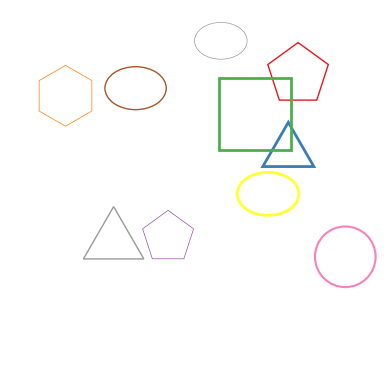[{"shape": "pentagon", "thickness": 1, "radius": 0.41, "center": [0.774, 0.807]}, {"shape": "triangle", "thickness": 2, "radius": 0.38, "center": [0.749, 0.606]}, {"shape": "square", "thickness": 2, "radius": 0.47, "center": [0.662, 0.704]}, {"shape": "pentagon", "thickness": 0.5, "radius": 0.35, "center": [0.437, 0.384]}, {"shape": "hexagon", "thickness": 0.5, "radius": 0.4, "center": [0.17, 0.751]}, {"shape": "oval", "thickness": 2, "radius": 0.4, "center": [0.696, 0.497]}, {"shape": "oval", "thickness": 1, "radius": 0.4, "center": [0.352, 0.771]}, {"shape": "circle", "thickness": 1.5, "radius": 0.39, "center": [0.897, 0.333]}, {"shape": "triangle", "thickness": 1, "radius": 0.45, "center": [0.295, 0.373]}, {"shape": "oval", "thickness": 0.5, "radius": 0.34, "center": [0.574, 0.894]}]